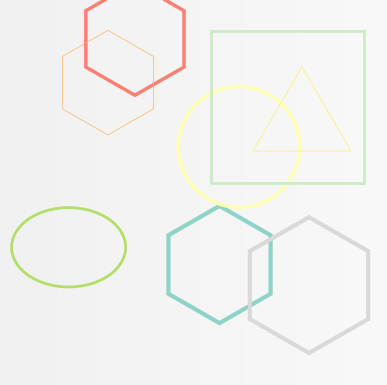[{"shape": "hexagon", "thickness": 3, "radius": 0.76, "center": [0.567, 0.313]}, {"shape": "circle", "thickness": 2.5, "radius": 0.78, "center": [0.617, 0.618]}, {"shape": "hexagon", "thickness": 2.5, "radius": 0.73, "center": [0.348, 0.899]}, {"shape": "hexagon", "thickness": 0.5, "radius": 0.68, "center": [0.279, 0.785]}, {"shape": "oval", "thickness": 2, "radius": 0.74, "center": [0.177, 0.358]}, {"shape": "hexagon", "thickness": 3, "radius": 0.88, "center": [0.797, 0.259]}, {"shape": "square", "thickness": 2, "radius": 0.99, "center": [0.742, 0.722]}, {"shape": "triangle", "thickness": 0.5, "radius": 0.73, "center": [0.779, 0.681]}]